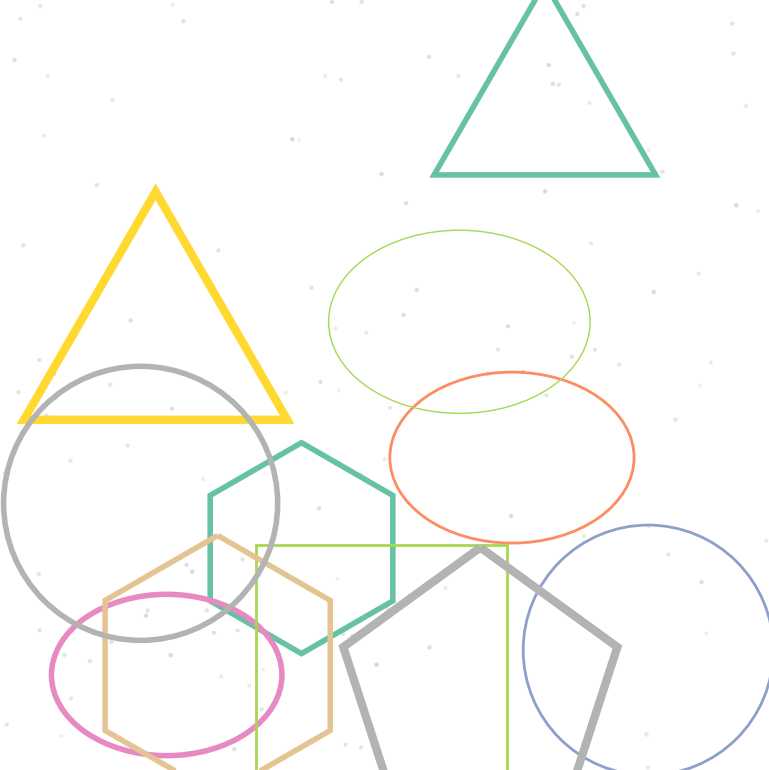[{"shape": "hexagon", "thickness": 2, "radius": 0.68, "center": [0.392, 0.288]}, {"shape": "triangle", "thickness": 2, "radius": 0.83, "center": [0.708, 0.856]}, {"shape": "oval", "thickness": 1, "radius": 0.79, "center": [0.665, 0.406]}, {"shape": "circle", "thickness": 1, "radius": 0.81, "center": [0.842, 0.156]}, {"shape": "oval", "thickness": 2, "radius": 0.75, "center": [0.216, 0.123]}, {"shape": "square", "thickness": 1, "radius": 0.82, "center": [0.495, 0.129]}, {"shape": "oval", "thickness": 0.5, "radius": 0.85, "center": [0.597, 0.582]}, {"shape": "triangle", "thickness": 3, "radius": 0.99, "center": [0.202, 0.554]}, {"shape": "hexagon", "thickness": 2, "radius": 0.84, "center": [0.283, 0.136]}, {"shape": "circle", "thickness": 2, "radius": 0.89, "center": [0.183, 0.346]}, {"shape": "pentagon", "thickness": 3, "radius": 0.94, "center": [0.624, 0.102]}]